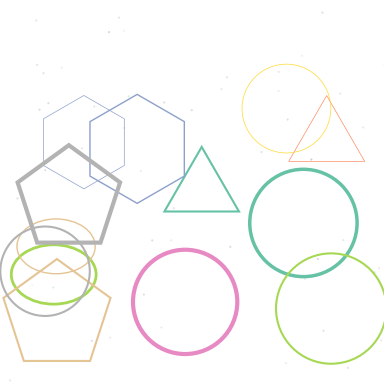[{"shape": "triangle", "thickness": 1.5, "radius": 0.56, "center": [0.524, 0.507]}, {"shape": "circle", "thickness": 2.5, "radius": 0.7, "center": [0.788, 0.421]}, {"shape": "triangle", "thickness": 0.5, "radius": 0.57, "center": [0.849, 0.638]}, {"shape": "hexagon", "thickness": 1, "radius": 0.71, "center": [0.356, 0.613]}, {"shape": "hexagon", "thickness": 0.5, "radius": 0.61, "center": [0.218, 0.631]}, {"shape": "circle", "thickness": 3, "radius": 0.68, "center": [0.481, 0.216]}, {"shape": "oval", "thickness": 2, "radius": 0.55, "center": [0.139, 0.287]}, {"shape": "circle", "thickness": 1.5, "radius": 0.72, "center": [0.86, 0.199]}, {"shape": "circle", "thickness": 0.5, "radius": 0.58, "center": [0.744, 0.718]}, {"shape": "pentagon", "thickness": 1.5, "radius": 0.73, "center": [0.148, 0.181]}, {"shape": "oval", "thickness": 1, "radius": 0.51, "center": [0.146, 0.36]}, {"shape": "pentagon", "thickness": 3, "radius": 0.7, "center": [0.179, 0.483]}, {"shape": "circle", "thickness": 1.5, "radius": 0.58, "center": [0.117, 0.296]}]